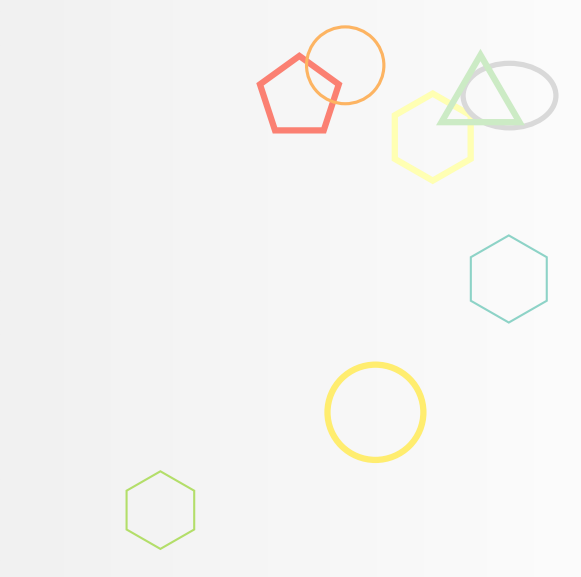[{"shape": "hexagon", "thickness": 1, "radius": 0.38, "center": [0.875, 0.516]}, {"shape": "hexagon", "thickness": 3, "radius": 0.38, "center": [0.744, 0.762]}, {"shape": "pentagon", "thickness": 3, "radius": 0.36, "center": [0.515, 0.831]}, {"shape": "circle", "thickness": 1.5, "radius": 0.33, "center": [0.594, 0.886]}, {"shape": "hexagon", "thickness": 1, "radius": 0.34, "center": [0.276, 0.116]}, {"shape": "oval", "thickness": 2.5, "radius": 0.4, "center": [0.877, 0.834]}, {"shape": "triangle", "thickness": 3, "radius": 0.39, "center": [0.827, 0.826]}, {"shape": "circle", "thickness": 3, "radius": 0.41, "center": [0.646, 0.285]}]